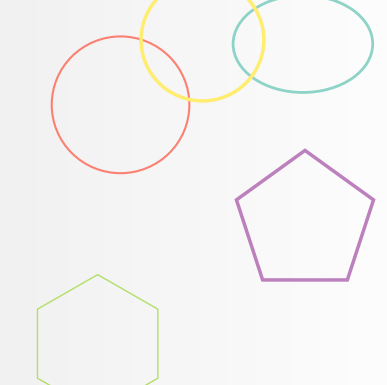[{"shape": "oval", "thickness": 2, "radius": 0.9, "center": [0.782, 0.886]}, {"shape": "circle", "thickness": 1.5, "radius": 0.89, "center": [0.311, 0.728]}, {"shape": "hexagon", "thickness": 1, "radius": 0.9, "center": [0.252, 0.107]}, {"shape": "pentagon", "thickness": 2.5, "radius": 0.93, "center": [0.787, 0.423]}, {"shape": "circle", "thickness": 2.5, "radius": 0.79, "center": [0.522, 0.896]}]